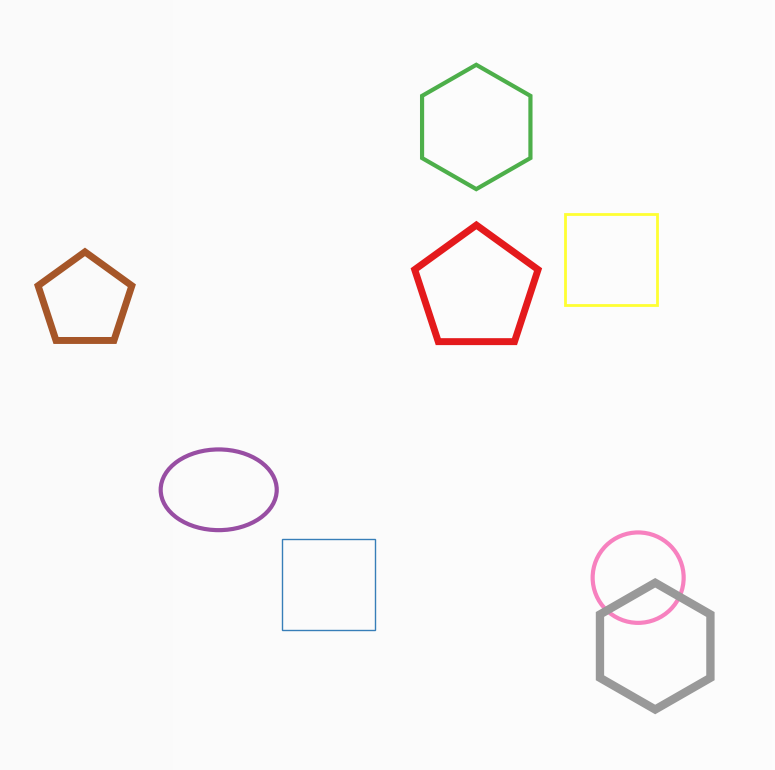[{"shape": "pentagon", "thickness": 2.5, "radius": 0.42, "center": [0.615, 0.624]}, {"shape": "square", "thickness": 0.5, "radius": 0.3, "center": [0.424, 0.241]}, {"shape": "hexagon", "thickness": 1.5, "radius": 0.4, "center": [0.615, 0.835]}, {"shape": "oval", "thickness": 1.5, "radius": 0.37, "center": [0.282, 0.364]}, {"shape": "square", "thickness": 1, "radius": 0.3, "center": [0.788, 0.663]}, {"shape": "pentagon", "thickness": 2.5, "radius": 0.32, "center": [0.11, 0.609]}, {"shape": "circle", "thickness": 1.5, "radius": 0.29, "center": [0.823, 0.25]}, {"shape": "hexagon", "thickness": 3, "radius": 0.41, "center": [0.845, 0.161]}]